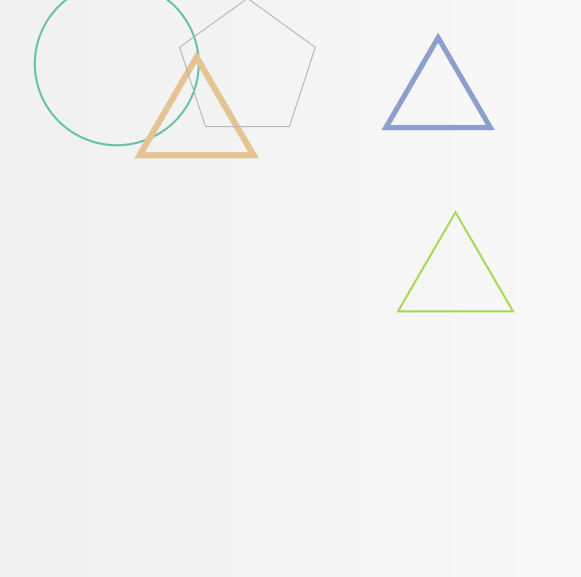[{"shape": "circle", "thickness": 1, "radius": 0.71, "center": [0.201, 0.889]}, {"shape": "triangle", "thickness": 2.5, "radius": 0.52, "center": [0.754, 0.83]}, {"shape": "triangle", "thickness": 1, "radius": 0.57, "center": [0.784, 0.517]}, {"shape": "triangle", "thickness": 3, "radius": 0.57, "center": [0.338, 0.787]}, {"shape": "pentagon", "thickness": 0.5, "radius": 0.61, "center": [0.426, 0.879]}]